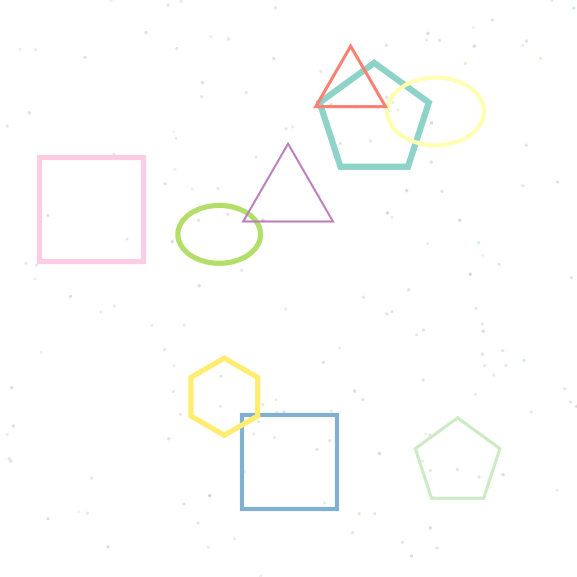[{"shape": "pentagon", "thickness": 3, "radius": 0.5, "center": [0.648, 0.791]}, {"shape": "oval", "thickness": 2, "radius": 0.42, "center": [0.754, 0.806]}, {"shape": "triangle", "thickness": 1.5, "radius": 0.35, "center": [0.607, 0.849]}, {"shape": "square", "thickness": 2, "radius": 0.41, "center": [0.502, 0.199]}, {"shape": "oval", "thickness": 2.5, "radius": 0.36, "center": [0.38, 0.593]}, {"shape": "square", "thickness": 2.5, "radius": 0.45, "center": [0.158, 0.637]}, {"shape": "triangle", "thickness": 1, "radius": 0.45, "center": [0.499, 0.66]}, {"shape": "pentagon", "thickness": 1.5, "radius": 0.38, "center": [0.792, 0.199]}, {"shape": "hexagon", "thickness": 2.5, "radius": 0.33, "center": [0.388, 0.312]}]